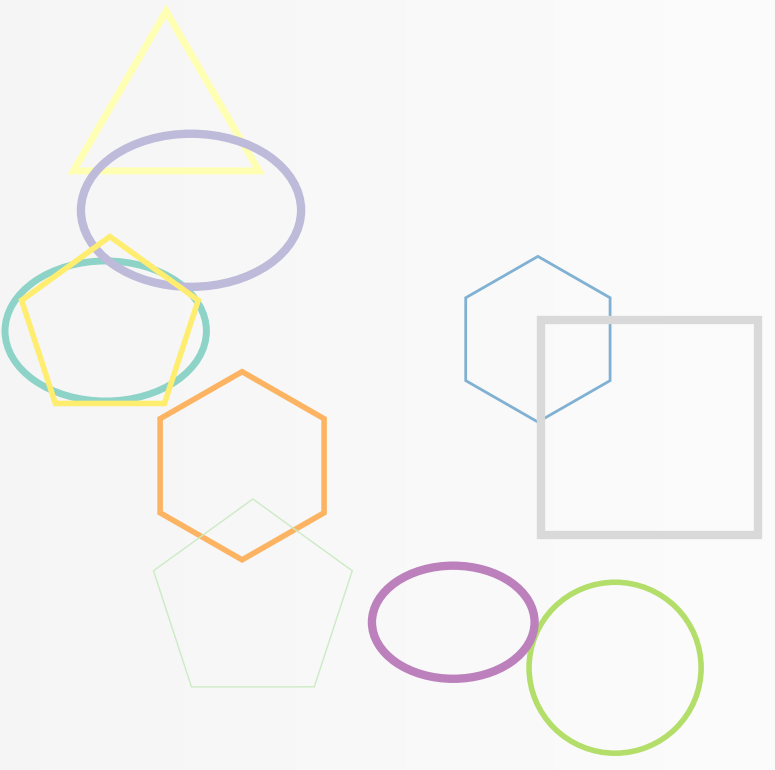[{"shape": "oval", "thickness": 2.5, "radius": 0.65, "center": [0.136, 0.57]}, {"shape": "triangle", "thickness": 2.5, "radius": 0.69, "center": [0.214, 0.847]}, {"shape": "oval", "thickness": 3, "radius": 0.71, "center": [0.246, 0.727]}, {"shape": "hexagon", "thickness": 1, "radius": 0.54, "center": [0.694, 0.559]}, {"shape": "hexagon", "thickness": 2, "radius": 0.61, "center": [0.312, 0.395]}, {"shape": "circle", "thickness": 2, "radius": 0.56, "center": [0.794, 0.133]}, {"shape": "square", "thickness": 3, "radius": 0.7, "center": [0.838, 0.445]}, {"shape": "oval", "thickness": 3, "radius": 0.52, "center": [0.585, 0.192]}, {"shape": "pentagon", "thickness": 0.5, "radius": 0.67, "center": [0.326, 0.217]}, {"shape": "pentagon", "thickness": 2, "radius": 0.6, "center": [0.142, 0.573]}]